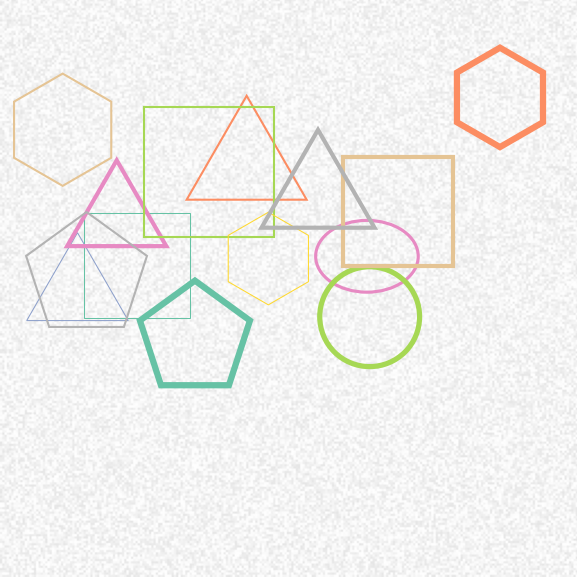[{"shape": "square", "thickness": 0.5, "radius": 0.46, "center": [0.238, 0.54]}, {"shape": "pentagon", "thickness": 3, "radius": 0.5, "center": [0.338, 0.413]}, {"shape": "hexagon", "thickness": 3, "radius": 0.43, "center": [0.866, 0.83]}, {"shape": "triangle", "thickness": 1, "radius": 0.6, "center": [0.427, 0.713]}, {"shape": "triangle", "thickness": 0.5, "radius": 0.51, "center": [0.134, 0.495]}, {"shape": "oval", "thickness": 1.5, "radius": 0.44, "center": [0.635, 0.555]}, {"shape": "triangle", "thickness": 2, "radius": 0.5, "center": [0.202, 0.622]}, {"shape": "circle", "thickness": 2.5, "radius": 0.43, "center": [0.64, 0.451]}, {"shape": "square", "thickness": 1, "radius": 0.56, "center": [0.362, 0.701]}, {"shape": "hexagon", "thickness": 0.5, "radius": 0.4, "center": [0.465, 0.551]}, {"shape": "hexagon", "thickness": 1, "radius": 0.49, "center": [0.108, 0.774]}, {"shape": "square", "thickness": 2, "radius": 0.48, "center": [0.69, 0.633]}, {"shape": "pentagon", "thickness": 1, "radius": 0.55, "center": [0.15, 0.522]}, {"shape": "triangle", "thickness": 2, "radius": 0.56, "center": [0.551, 0.661]}]